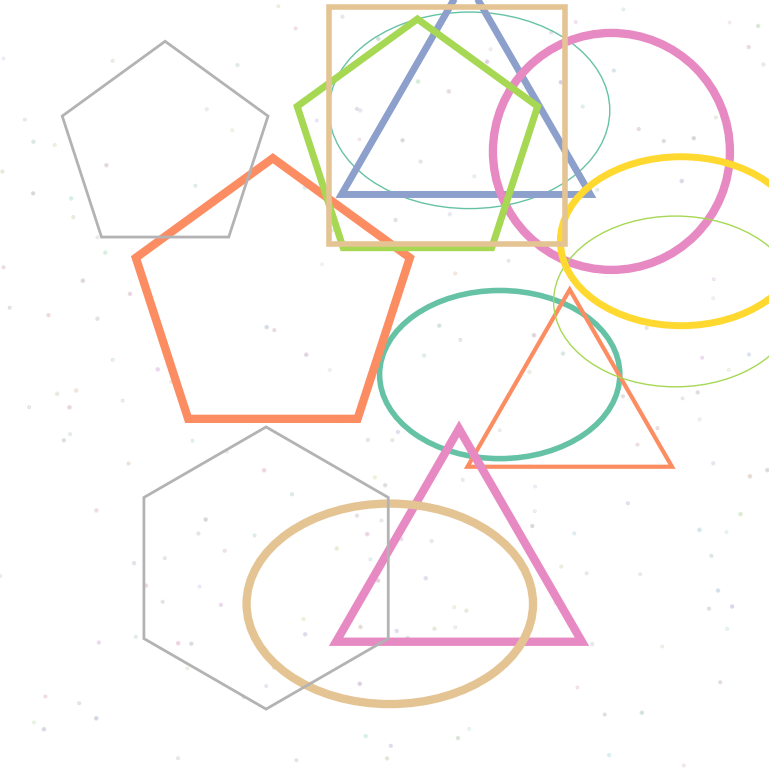[{"shape": "oval", "thickness": 2, "radius": 0.78, "center": [0.649, 0.514]}, {"shape": "oval", "thickness": 0.5, "radius": 0.91, "center": [0.61, 0.857]}, {"shape": "triangle", "thickness": 1.5, "radius": 0.77, "center": [0.74, 0.471]}, {"shape": "pentagon", "thickness": 3, "radius": 0.94, "center": [0.354, 0.607]}, {"shape": "triangle", "thickness": 2.5, "radius": 0.93, "center": [0.605, 0.841]}, {"shape": "circle", "thickness": 3, "radius": 0.77, "center": [0.794, 0.803]}, {"shape": "triangle", "thickness": 3, "radius": 0.92, "center": [0.596, 0.259]}, {"shape": "pentagon", "thickness": 2.5, "radius": 0.82, "center": [0.542, 0.811]}, {"shape": "oval", "thickness": 0.5, "radius": 0.79, "center": [0.877, 0.609]}, {"shape": "oval", "thickness": 2.5, "radius": 0.78, "center": [0.885, 0.687]}, {"shape": "oval", "thickness": 3, "radius": 0.93, "center": [0.506, 0.216]}, {"shape": "square", "thickness": 2, "radius": 0.77, "center": [0.58, 0.837]}, {"shape": "hexagon", "thickness": 1, "radius": 0.92, "center": [0.346, 0.262]}, {"shape": "pentagon", "thickness": 1, "radius": 0.7, "center": [0.214, 0.806]}]